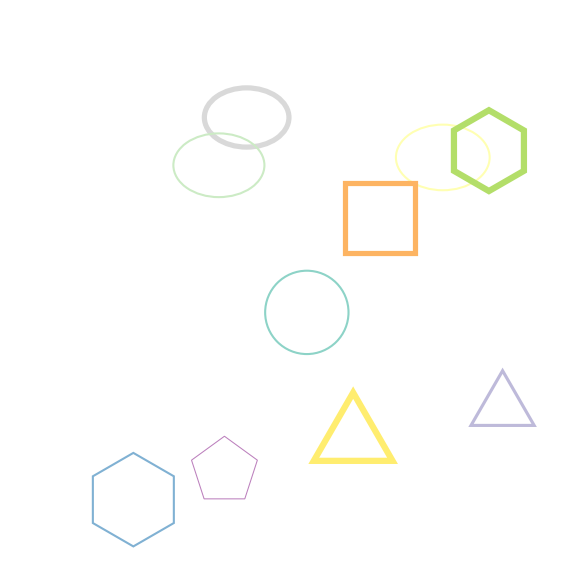[{"shape": "circle", "thickness": 1, "radius": 0.36, "center": [0.531, 0.458]}, {"shape": "oval", "thickness": 1, "radius": 0.41, "center": [0.767, 0.727]}, {"shape": "triangle", "thickness": 1.5, "radius": 0.32, "center": [0.87, 0.294]}, {"shape": "hexagon", "thickness": 1, "radius": 0.4, "center": [0.231, 0.134]}, {"shape": "square", "thickness": 2.5, "radius": 0.3, "center": [0.658, 0.622]}, {"shape": "hexagon", "thickness": 3, "radius": 0.35, "center": [0.847, 0.738]}, {"shape": "oval", "thickness": 2.5, "radius": 0.37, "center": [0.427, 0.796]}, {"shape": "pentagon", "thickness": 0.5, "radius": 0.3, "center": [0.389, 0.184]}, {"shape": "oval", "thickness": 1, "radius": 0.39, "center": [0.379, 0.713]}, {"shape": "triangle", "thickness": 3, "radius": 0.39, "center": [0.612, 0.241]}]